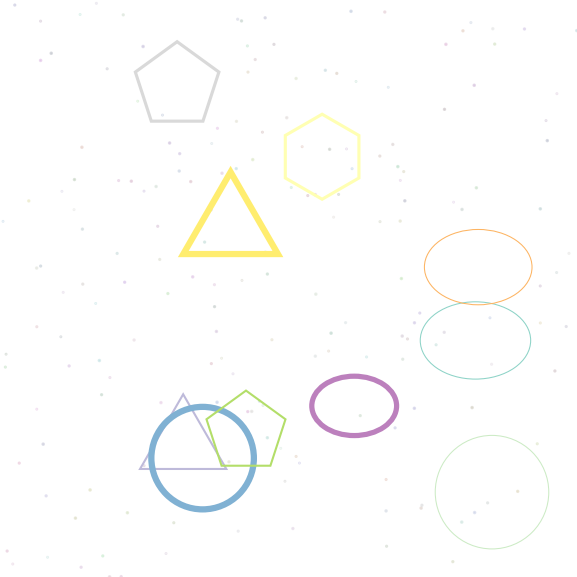[{"shape": "oval", "thickness": 0.5, "radius": 0.48, "center": [0.823, 0.41]}, {"shape": "hexagon", "thickness": 1.5, "radius": 0.37, "center": [0.558, 0.728]}, {"shape": "triangle", "thickness": 1, "radius": 0.43, "center": [0.317, 0.23]}, {"shape": "circle", "thickness": 3, "radius": 0.44, "center": [0.351, 0.206]}, {"shape": "oval", "thickness": 0.5, "radius": 0.47, "center": [0.828, 0.537]}, {"shape": "pentagon", "thickness": 1, "radius": 0.36, "center": [0.426, 0.251]}, {"shape": "pentagon", "thickness": 1.5, "radius": 0.38, "center": [0.307, 0.851]}, {"shape": "oval", "thickness": 2.5, "radius": 0.37, "center": [0.613, 0.296]}, {"shape": "circle", "thickness": 0.5, "radius": 0.49, "center": [0.852, 0.147]}, {"shape": "triangle", "thickness": 3, "radius": 0.47, "center": [0.399, 0.607]}]